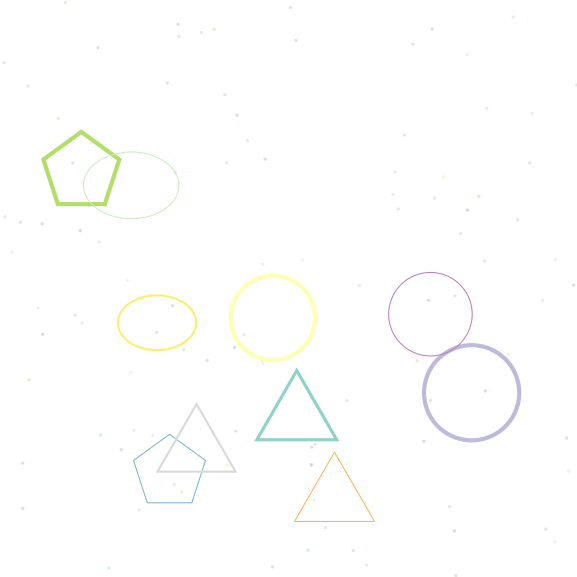[{"shape": "triangle", "thickness": 1.5, "radius": 0.4, "center": [0.514, 0.278]}, {"shape": "circle", "thickness": 2, "radius": 0.36, "center": [0.472, 0.449]}, {"shape": "circle", "thickness": 2, "radius": 0.41, "center": [0.817, 0.319]}, {"shape": "pentagon", "thickness": 0.5, "radius": 0.33, "center": [0.294, 0.182]}, {"shape": "triangle", "thickness": 0.5, "radius": 0.4, "center": [0.579, 0.136]}, {"shape": "pentagon", "thickness": 2, "radius": 0.35, "center": [0.141, 0.702]}, {"shape": "triangle", "thickness": 1, "radius": 0.39, "center": [0.34, 0.221]}, {"shape": "circle", "thickness": 0.5, "radius": 0.36, "center": [0.745, 0.455]}, {"shape": "oval", "thickness": 0.5, "radius": 0.41, "center": [0.227, 0.678]}, {"shape": "oval", "thickness": 1, "radius": 0.34, "center": [0.272, 0.44]}]